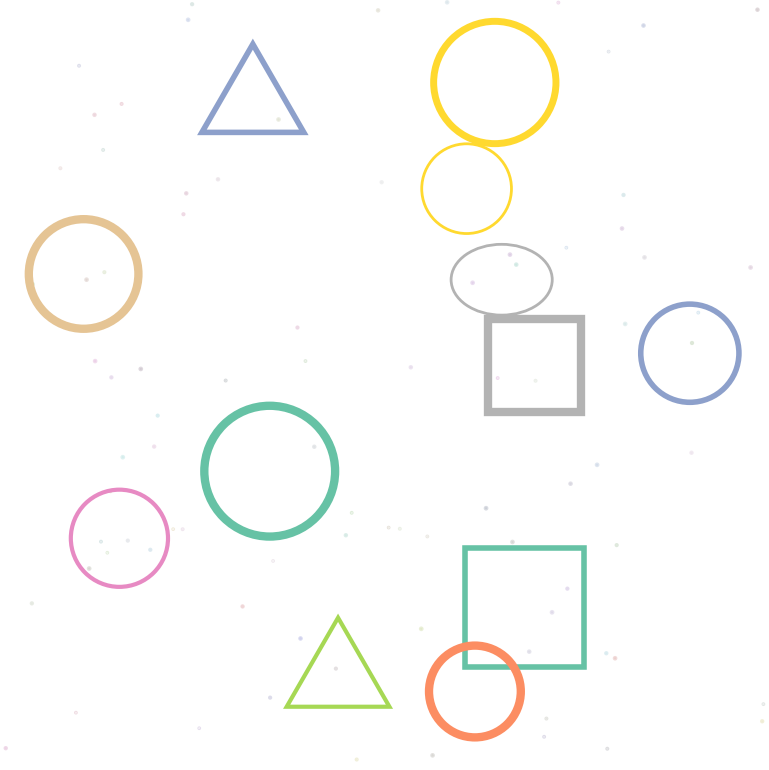[{"shape": "square", "thickness": 2, "radius": 0.39, "center": [0.681, 0.211]}, {"shape": "circle", "thickness": 3, "radius": 0.42, "center": [0.35, 0.388]}, {"shape": "circle", "thickness": 3, "radius": 0.3, "center": [0.617, 0.102]}, {"shape": "circle", "thickness": 2, "radius": 0.32, "center": [0.896, 0.541]}, {"shape": "triangle", "thickness": 2, "radius": 0.38, "center": [0.328, 0.866]}, {"shape": "circle", "thickness": 1.5, "radius": 0.32, "center": [0.155, 0.301]}, {"shape": "triangle", "thickness": 1.5, "radius": 0.39, "center": [0.439, 0.121]}, {"shape": "circle", "thickness": 2.5, "radius": 0.4, "center": [0.643, 0.893]}, {"shape": "circle", "thickness": 1, "radius": 0.29, "center": [0.606, 0.755]}, {"shape": "circle", "thickness": 3, "radius": 0.36, "center": [0.109, 0.644]}, {"shape": "square", "thickness": 3, "radius": 0.3, "center": [0.694, 0.525]}, {"shape": "oval", "thickness": 1, "radius": 0.33, "center": [0.652, 0.637]}]